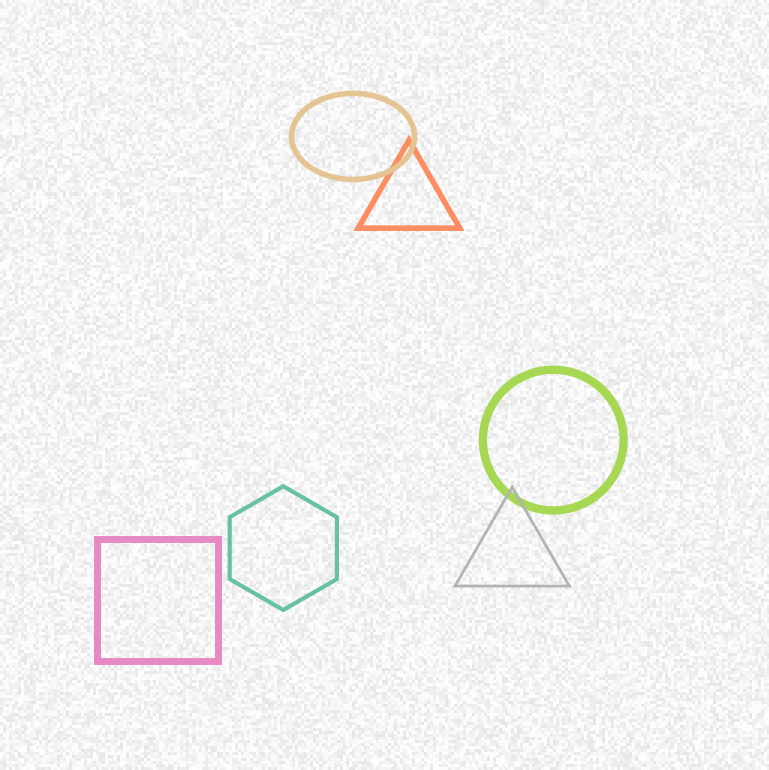[{"shape": "hexagon", "thickness": 1.5, "radius": 0.4, "center": [0.368, 0.288]}, {"shape": "triangle", "thickness": 2, "radius": 0.38, "center": [0.531, 0.742]}, {"shape": "square", "thickness": 2.5, "radius": 0.39, "center": [0.205, 0.22]}, {"shape": "circle", "thickness": 3, "radius": 0.46, "center": [0.719, 0.428]}, {"shape": "oval", "thickness": 2, "radius": 0.4, "center": [0.458, 0.823]}, {"shape": "triangle", "thickness": 1, "radius": 0.43, "center": [0.665, 0.282]}]